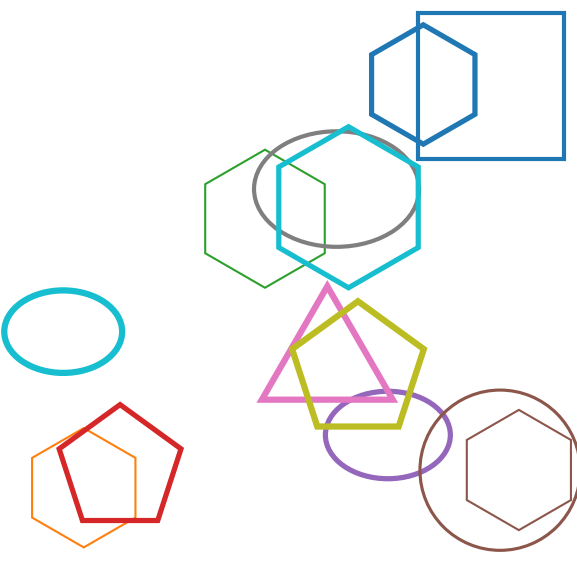[{"shape": "hexagon", "thickness": 2.5, "radius": 0.52, "center": [0.733, 0.853]}, {"shape": "square", "thickness": 2, "radius": 0.63, "center": [0.851, 0.85]}, {"shape": "hexagon", "thickness": 1, "radius": 0.52, "center": [0.145, 0.155]}, {"shape": "hexagon", "thickness": 1, "radius": 0.6, "center": [0.459, 0.62]}, {"shape": "pentagon", "thickness": 2.5, "radius": 0.55, "center": [0.208, 0.188]}, {"shape": "oval", "thickness": 2.5, "radius": 0.54, "center": [0.672, 0.246]}, {"shape": "circle", "thickness": 1.5, "radius": 0.69, "center": [0.866, 0.185]}, {"shape": "hexagon", "thickness": 1, "radius": 0.52, "center": [0.898, 0.185]}, {"shape": "triangle", "thickness": 3, "radius": 0.65, "center": [0.567, 0.372]}, {"shape": "oval", "thickness": 2, "radius": 0.71, "center": [0.583, 0.672]}, {"shape": "pentagon", "thickness": 3, "radius": 0.6, "center": [0.62, 0.358]}, {"shape": "hexagon", "thickness": 2.5, "radius": 0.7, "center": [0.603, 0.64]}, {"shape": "oval", "thickness": 3, "radius": 0.51, "center": [0.109, 0.425]}]